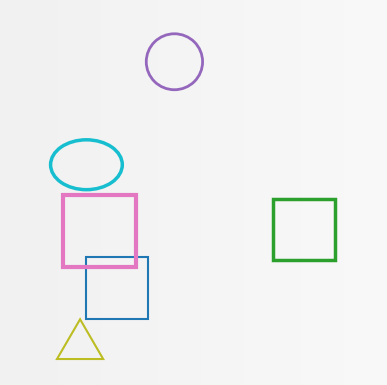[{"shape": "square", "thickness": 1.5, "radius": 0.4, "center": [0.302, 0.251]}, {"shape": "square", "thickness": 2.5, "radius": 0.4, "center": [0.785, 0.404]}, {"shape": "circle", "thickness": 2, "radius": 0.36, "center": [0.45, 0.84]}, {"shape": "square", "thickness": 3, "radius": 0.47, "center": [0.256, 0.4]}, {"shape": "triangle", "thickness": 1.5, "radius": 0.34, "center": [0.207, 0.102]}, {"shape": "oval", "thickness": 2.5, "radius": 0.46, "center": [0.223, 0.572]}]